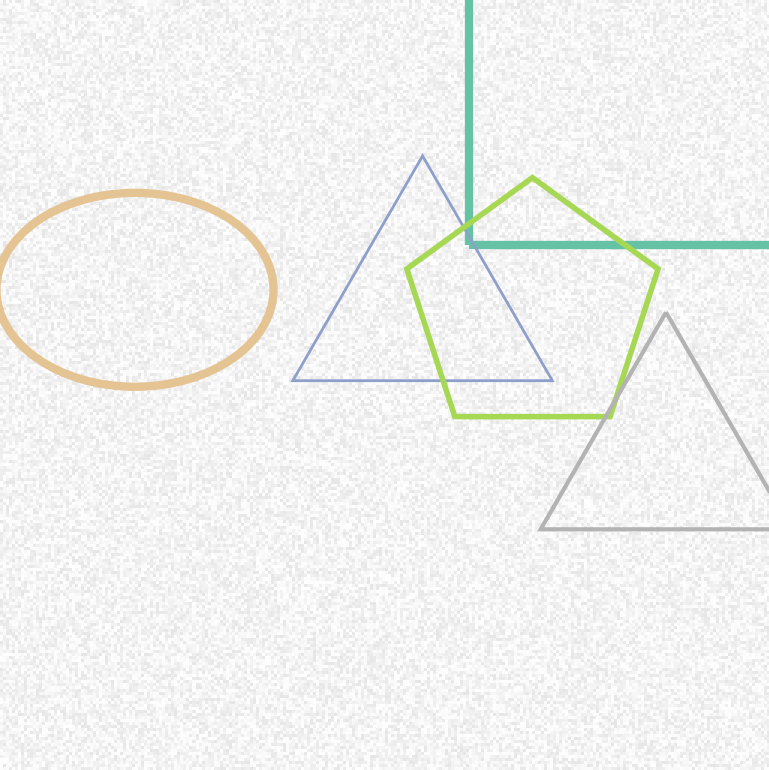[{"shape": "square", "thickness": 3, "radius": 0.99, "center": [0.807, 0.879]}, {"shape": "triangle", "thickness": 1, "radius": 0.97, "center": [0.549, 0.603]}, {"shape": "pentagon", "thickness": 2, "radius": 0.86, "center": [0.691, 0.598]}, {"shape": "oval", "thickness": 3, "radius": 0.9, "center": [0.175, 0.624]}, {"shape": "triangle", "thickness": 1.5, "radius": 0.94, "center": [0.865, 0.407]}]